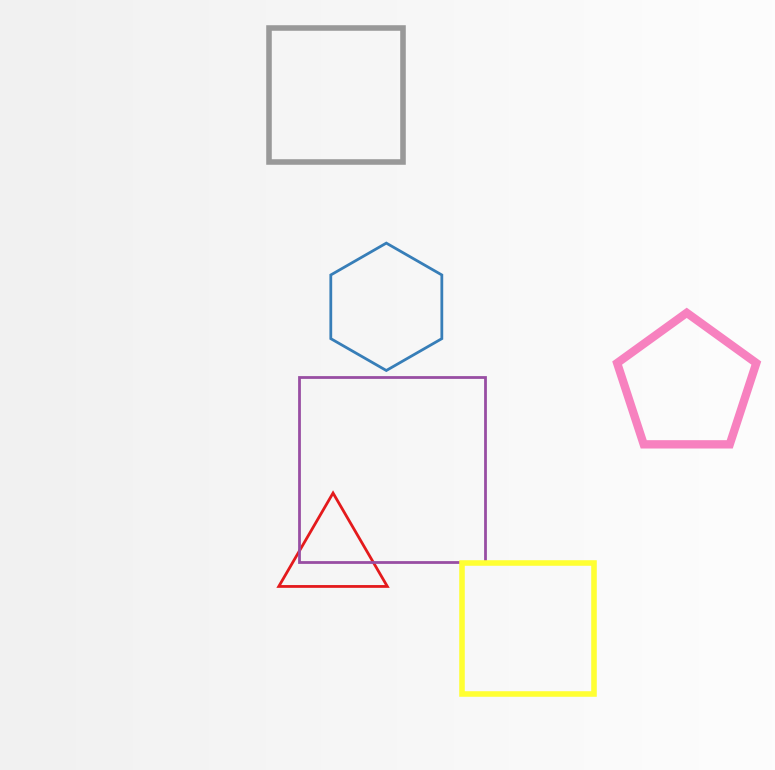[{"shape": "triangle", "thickness": 1, "radius": 0.4, "center": [0.43, 0.279]}, {"shape": "hexagon", "thickness": 1, "radius": 0.41, "center": [0.498, 0.602]}, {"shape": "square", "thickness": 1, "radius": 0.6, "center": [0.506, 0.39]}, {"shape": "square", "thickness": 2, "radius": 0.42, "center": [0.681, 0.184]}, {"shape": "pentagon", "thickness": 3, "radius": 0.47, "center": [0.886, 0.499]}, {"shape": "square", "thickness": 2, "radius": 0.43, "center": [0.434, 0.877]}]